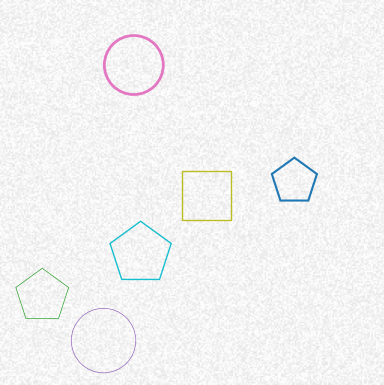[{"shape": "pentagon", "thickness": 1.5, "radius": 0.31, "center": [0.765, 0.529]}, {"shape": "pentagon", "thickness": 0.5, "radius": 0.36, "center": [0.11, 0.231]}, {"shape": "circle", "thickness": 0.5, "radius": 0.42, "center": [0.269, 0.115]}, {"shape": "circle", "thickness": 2, "radius": 0.38, "center": [0.348, 0.831]}, {"shape": "square", "thickness": 1, "radius": 0.32, "center": [0.537, 0.492]}, {"shape": "pentagon", "thickness": 1, "radius": 0.42, "center": [0.365, 0.342]}]